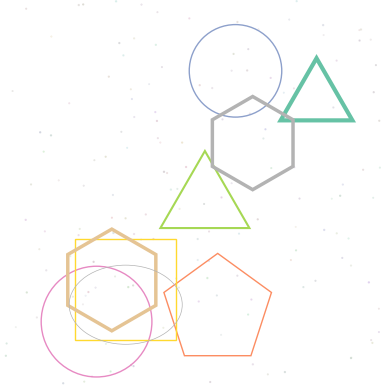[{"shape": "triangle", "thickness": 3, "radius": 0.54, "center": [0.822, 0.741]}, {"shape": "pentagon", "thickness": 1, "radius": 0.73, "center": [0.565, 0.195]}, {"shape": "circle", "thickness": 1, "radius": 0.6, "center": [0.612, 0.816]}, {"shape": "circle", "thickness": 1, "radius": 0.72, "center": [0.251, 0.165]}, {"shape": "triangle", "thickness": 1.5, "radius": 0.67, "center": [0.532, 0.474]}, {"shape": "square", "thickness": 1, "radius": 0.66, "center": [0.327, 0.249]}, {"shape": "hexagon", "thickness": 2.5, "radius": 0.66, "center": [0.29, 0.273]}, {"shape": "hexagon", "thickness": 2.5, "radius": 0.6, "center": [0.656, 0.628]}, {"shape": "oval", "thickness": 0.5, "radius": 0.73, "center": [0.327, 0.209]}]